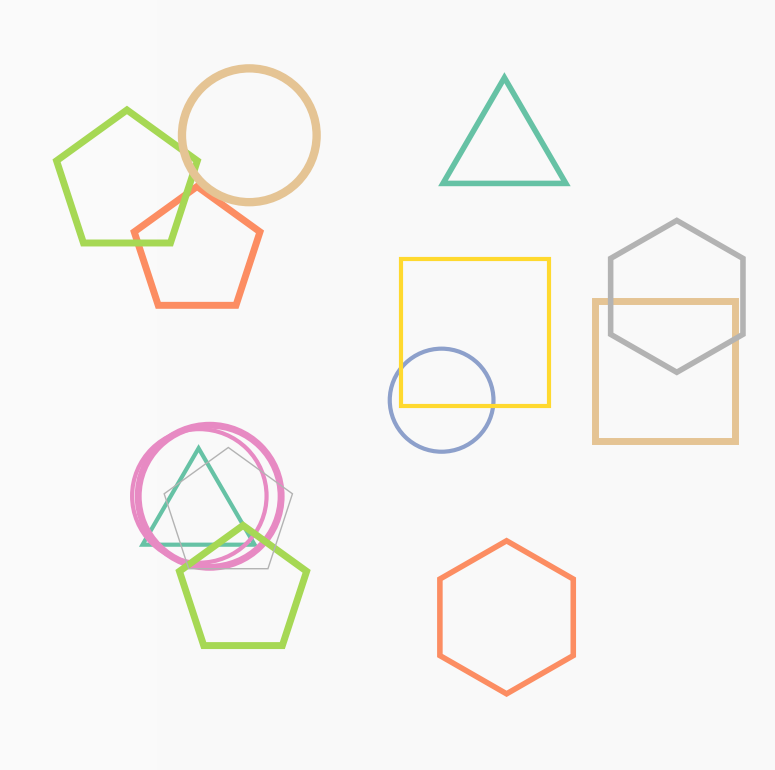[{"shape": "triangle", "thickness": 1.5, "radius": 0.42, "center": [0.256, 0.334]}, {"shape": "triangle", "thickness": 2, "radius": 0.46, "center": [0.651, 0.808]}, {"shape": "pentagon", "thickness": 2.5, "radius": 0.43, "center": [0.254, 0.672]}, {"shape": "hexagon", "thickness": 2, "radius": 0.5, "center": [0.654, 0.198]}, {"shape": "circle", "thickness": 1.5, "radius": 0.33, "center": [0.57, 0.48]}, {"shape": "circle", "thickness": 2.5, "radius": 0.46, "center": [0.271, 0.355]}, {"shape": "circle", "thickness": 1.5, "radius": 0.43, "center": [0.257, 0.356]}, {"shape": "pentagon", "thickness": 2.5, "radius": 0.48, "center": [0.164, 0.762]}, {"shape": "pentagon", "thickness": 2.5, "radius": 0.43, "center": [0.314, 0.231]}, {"shape": "square", "thickness": 1.5, "radius": 0.48, "center": [0.613, 0.568]}, {"shape": "circle", "thickness": 3, "radius": 0.43, "center": [0.322, 0.824]}, {"shape": "square", "thickness": 2.5, "radius": 0.45, "center": [0.858, 0.518]}, {"shape": "pentagon", "thickness": 0.5, "radius": 0.44, "center": [0.295, 0.332]}, {"shape": "hexagon", "thickness": 2, "radius": 0.49, "center": [0.873, 0.615]}]